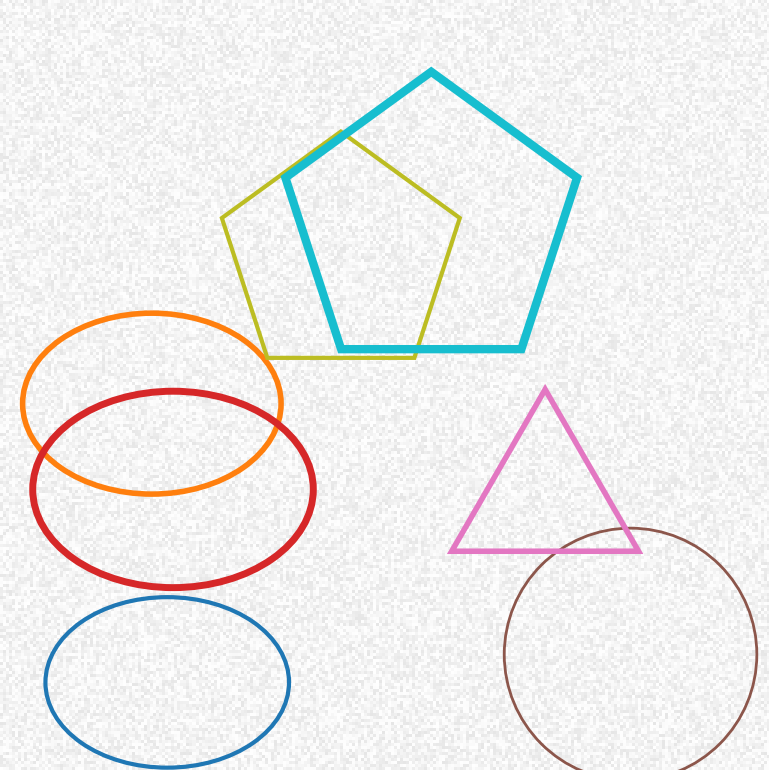[{"shape": "oval", "thickness": 1.5, "radius": 0.79, "center": [0.217, 0.114]}, {"shape": "oval", "thickness": 2, "radius": 0.84, "center": [0.197, 0.476]}, {"shape": "oval", "thickness": 2.5, "radius": 0.91, "center": [0.225, 0.364]}, {"shape": "circle", "thickness": 1, "radius": 0.82, "center": [0.819, 0.15]}, {"shape": "triangle", "thickness": 2, "radius": 0.7, "center": [0.708, 0.354]}, {"shape": "pentagon", "thickness": 1.5, "radius": 0.81, "center": [0.443, 0.667]}, {"shape": "pentagon", "thickness": 3, "radius": 1.0, "center": [0.56, 0.708]}]